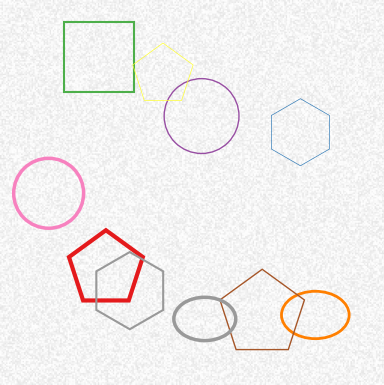[{"shape": "pentagon", "thickness": 3, "radius": 0.5, "center": [0.275, 0.301]}, {"shape": "hexagon", "thickness": 0.5, "radius": 0.44, "center": [0.78, 0.657]}, {"shape": "square", "thickness": 1.5, "radius": 0.45, "center": [0.257, 0.853]}, {"shape": "circle", "thickness": 1, "radius": 0.49, "center": [0.524, 0.699]}, {"shape": "oval", "thickness": 2, "radius": 0.44, "center": [0.819, 0.182]}, {"shape": "pentagon", "thickness": 0.5, "radius": 0.41, "center": [0.423, 0.806]}, {"shape": "pentagon", "thickness": 1, "radius": 0.58, "center": [0.681, 0.185]}, {"shape": "circle", "thickness": 2.5, "radius": 0.45, "center": [0.126, 0.498]}, {"shape": "hexagon", "thickness": 1.5, "radius": 0.5, "center": [0.337, 0.245]}, {"shape": "oval", "thickness": 2.5, "radius": 0.4, "center": [0.532, 0.172]}]